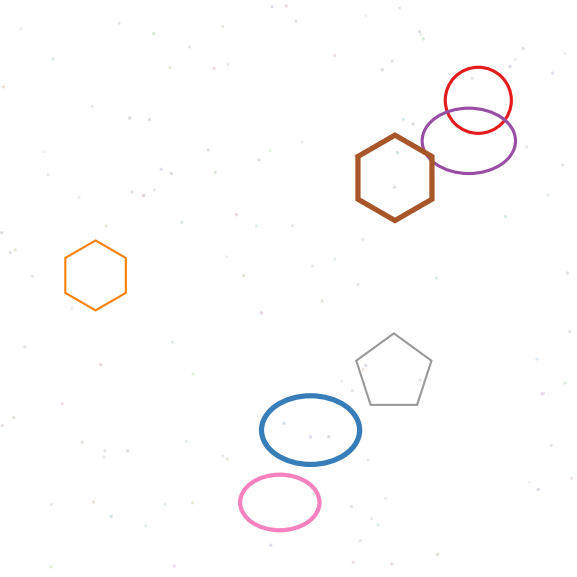[{"shape": "circle", "thickness": 1.5, "radius": 0.29, "center": [0.828, 0.825]}, {"shape": "oval", "thickness": 2.5, "radius": 0.42, "center": [0.538, 0.254]}, {"shape": "oval", "thickness": 1.5, "radius": 0.4, "center": [0.812, 0.755]}, {"shape": "hexagon", "thickness": 1, "radius": 0.3, "center": [0.165, 0.522]}, {"shape": "hexagon", "thickness": 2.5, "radius": 0.37, "center": [0.684, 0.691]}, {"shape": "oval", "thickness": 2, "radius": 0.34, "center": [0.484, 0.129]}, {"shape": "pentagon", "thickness": 1, "radius": 0.34, "center": [0.682, 0.353]}]